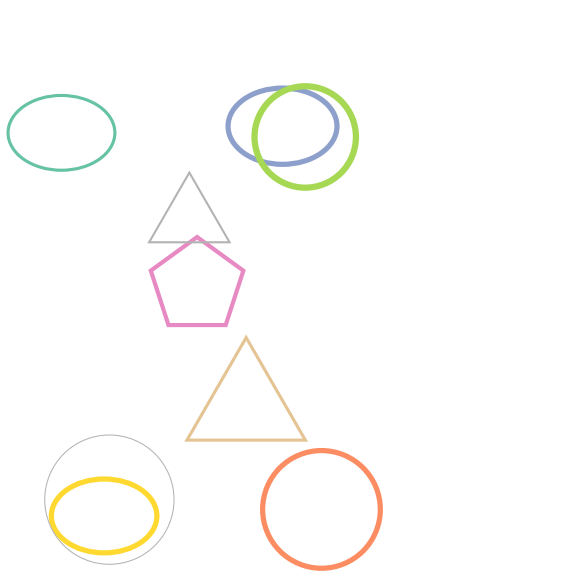[{"shape": "oval", "thickness": 1.5, "radius": 0.46, "center": [0.106, 0.769]}, {"shape": "circle", "thickness": 2.5, "radius": 0.51, "center": [0.557, 0.117]}, {"shape": "oval", "thickness": 2.5, "radius": 0.47, "center": [0.489, 0.781]}, {"shape": "pentagon", "thickness": 2, "radius": 0.42, "center": [0.341, 0.504]}, {"shape": "circle", "thickness": 3, "radius": 0.44, "center": [0.529, 0.762]}, {"shape": "oval", "thickness": 2.5, "radius": 0.46, "center": [0.18, 0.106]}, {"shape": "triangle", "thickness": 1.5, "radius": 0.59, "center": [0.426, 0.296]}, {"shape": "triangle", "thickness": 1, "radius": 0.4, "center": [0.328, 0.62]}, {"shape": "circle", "thickness": 0.5, "radius": 0.56, "center": [0.189, 0.134]}]